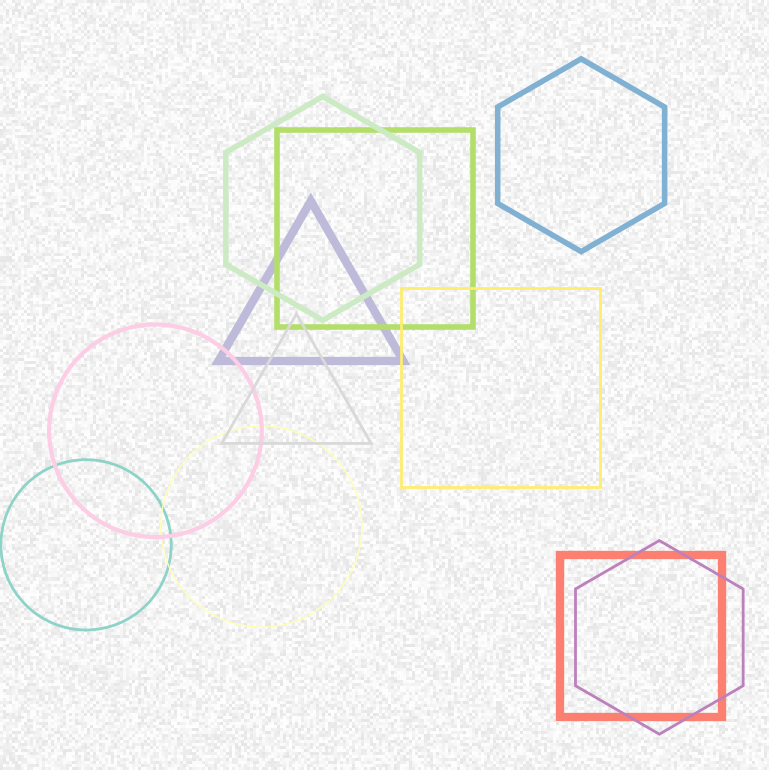[{"shape": "circle", "thickness": 1, "radius": 0.55, "center": [0.112, 0.292]}, {"shape": "circle", "thickness": 0.5, "radius": 0.65, "center": [0.339, 0.316]}, {"shape": "triangle", "thickness": 3, "radius": 0.69, "center": [0.404, 0.6]}, {"shape": "square", "thickness": 3, "radius": 0.53, "center": [0.833, 0.174]}, {"shape": "hexagon", "thickness": 2, "radius": 0.63, "center": [0.755, 0.798]}, {"shape": "square", "thickness": 2, "radius": 0.64, "center": [0.487, 0.703]}, {"shape": "circle", "thickness": 1.5, "radius": 0.69, "center": [0.202, 0.441]}, {"shape": "triangle", "thickness": 1, "radius": 0.56, "center": [0.385, 0.48]}, {"shape": "hexagon", "thickness": 1, "radius": 0.63, "center": [0.856, 0.172]}, {"shape": "hexagon", "thickness": 2, "radius": 0.73, "center": [0.419, 0.729]}, {"shape": "square", "thickness": 1, "radius": 0.65, "center": [0.649, 0.497]}]